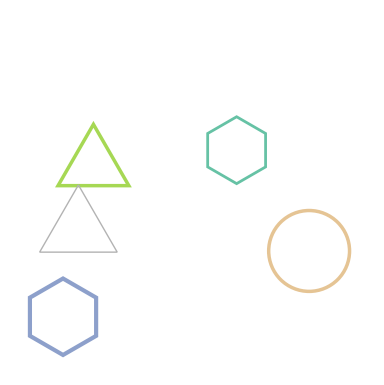[{"shape": "hexagon", "thickness": 2, "radius": 0.43, "center": [0.615, 0.61]}, {"shape": "hexagon", "thickness": 3, "radius": 0.5, "center": [0.164, 0.177]}, {"shape": "triangle", "thickness": 2.5, "radius": 0.53, "center": [0.243, 0.571]}, {"shape": "circle", "thickness": 2.5, "radius": 0.53, "center": [0.803, 0.348]}, {"shape": "triangle", "thickness": 1, "radius": 0.58, "center": [0.204, 0.403]}]